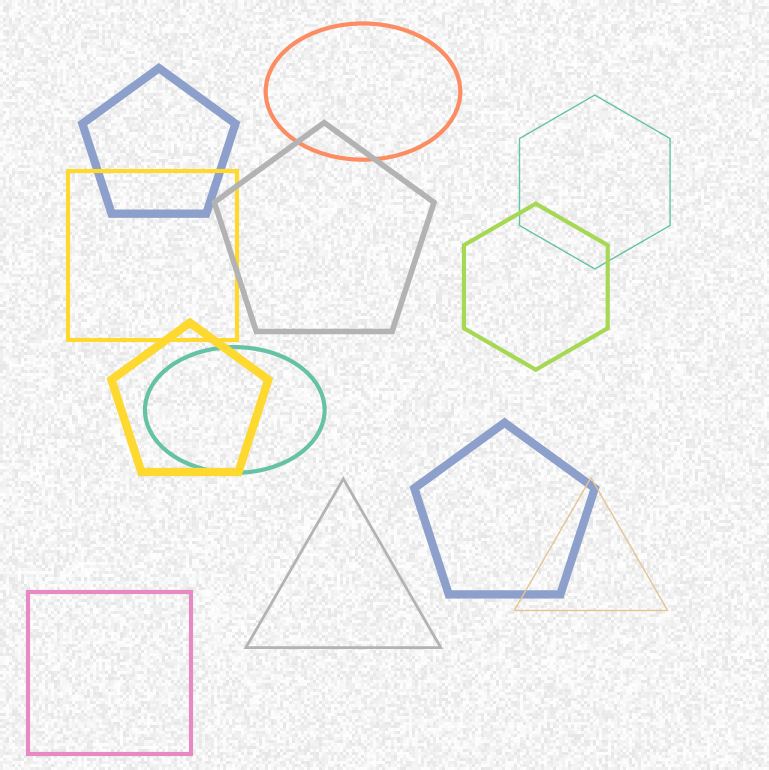[{"shape": "hexagon", "thickness": 0.5, "radius": 0.56, "center": [0.772, 0.764]}, {"shape": "oval", "thickness": 1.5, "radius": 0.58, "center": [0.305, 0.468]}, {"shape": "oval", "thickness": 1.5, "radius": 0.63, "center": [0.471, 0.881]}, {"shape": "pentagon", "thickness": 3, "radius": 0.62, "center": [0.655, 0.328]}, {"shape": "pentagon", "thickness": 3, "radius": 0.52, "center": [0.206, 0.807]}, {"shape": "square", "thickness": 1.5, "radius": 0.53, "center": [0.142, 0.126]}, {"shape": "hexagon", "thickness": 1.5, "radius": 0.54, "center": [0.696, 0.628]}, {"shape": "square", "thickness": 1.5, "radius": 0.55, "center": [0.198, 0.668]}, {"shape": "pentagon", "thickness": 3, "radius": 0.54, "center": [0.247, 0.474]}, {"shape": "triangle", "thickness": 0.5, "radius": 0.57, "center": [0.767, 0.265]}, {"shape": "triangle", "thickness": 1, "radius": 0.73, "center": [0.446, 0.232]}, {"shape": "pentagon", "thickness": 2, "radius": 0.75, "center": [0.421, 0.691]}]